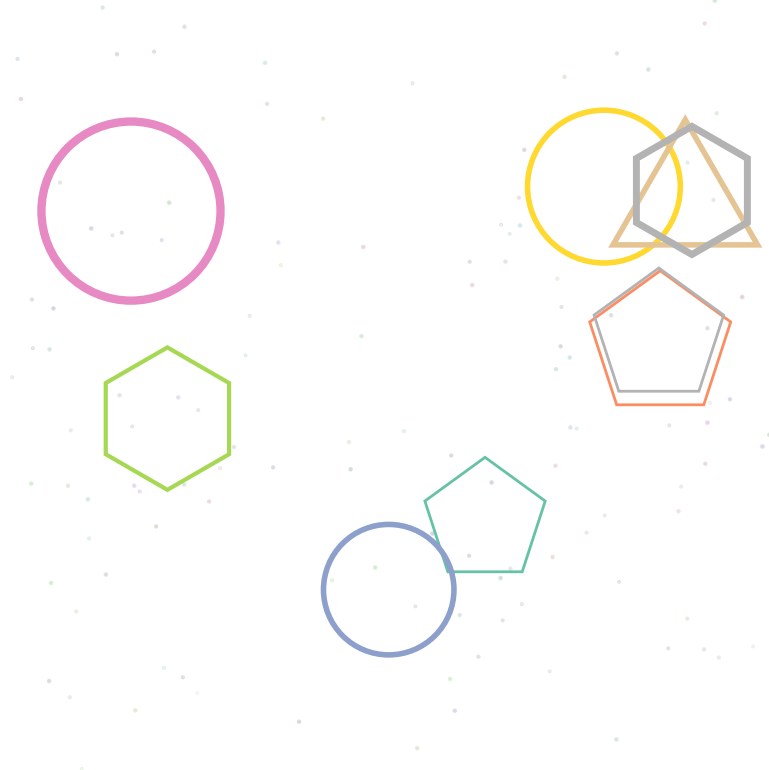[{"shape": "pentagon", "thickness": 1, "radius": 0.41, "center": [0.63, 0.324]}, {"shape": "pentagon", "thickness": 1, "radius": 0.48, "center": [0.857, 0.552]}, {"shape": "circle", "thickness": 2, "radius": 0.42, "center": [0.505, 0.234]}, {"shape": "circle", "thickness": 3, "radius": 0.58, "center": [0.17, 0.726]}, {"shape": "hexagon", "thickness": 1.5, "radius": 0.46, "center": [0.217, 0.456]}, {"shape": "circle", "thickness": 2, "radius": 0.5, "center": [0.784, 0.758]}, {"shape": "triangle", "thickness": 2, "radius": 0.54, "center": [0.89, 0.736]}, {"shape": "hexagon", "thickness": 2.5, "radius": 0.42, "center": [0.899, 0.753]}, {"shape": "pentagon", "thickness": 1, "radius": 0.44, "center": [0.856, 0.563]}]